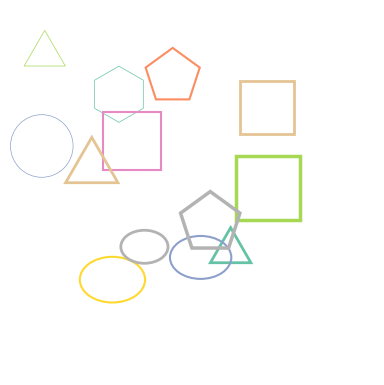[{"shape": "hexagon", "thickness": 0.5, "radius": 0.36, "center": [0.309, 0.755]}, {"shape": "triangle", "thickness": 2, "radius": 0.3, "center": [0.599, 0.348]}, {"shape": "pentagon", "thickness": 1.5, "radius": 0.37, "center": [0.449, 0.802]}, {"shape": "circle", "thickness": 0.5, "radius": 0.41, "center": [0.109, 0.621]}, {"shape": "oval", "thickness": 1.5, "radius": 0.4, "center": [0.521, 0.331]}, {"shape": "square", "thickness": 1.5, "radius": 0.38, "center": [0.342, 0.633]}, {"shape": "triangle", "thickness": 0.5, "radius": 0.31, "center": [0.116, 0.859]}, {"shape": "square", "thickness": 2.5, "radius": 0.41, "center": [0.697, 0.512]}, {"shape": "oval", "thickness": 1.5, "radius": 0.42, "center": [0.292, 0.274]}, {"shape": "triangle", "thickness": 2, "radius": 0.39, "center": [0.238, 0.565]}, {"shape": "square", "thickness": 2, "radius": 0.35, "center": [0.694, 0.721]}, {"shape": "oval", "thickness": 2, "radius": 0.31, "center": [0.375, 0.359]}, {"shape": "pentagon", "thickness": 2.5, "radius": 0.41, "center": [0.546, 0.421]}]